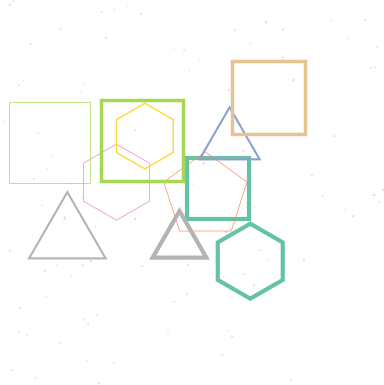[{"shape": "square", "thickness": 3, "radius": 0.4, "center": [0.566, 0.51]}, {"shape": "hexagon", "thickness": 3, "radius": 0.49, "center": [0.65, 0.322]}, {"shape": "pentagon", "thickness": 0.5, "radius": 0.57, "center": [0.534, 0.492]}, {"shape": "triangle", "thickness": 1.5, "radius": 0.45, "center": [0.596, 0.631]}, {"shape": "hexagon", "thickness": 0.5, "radius": 0.49, "center": [0.302, 0.527]}, {"shape": "square", "thickness": 0.5, "radius": 0.53, "center": [0.129, 0.629]}, {"shape": "square", "thickness": 2.5, "radius": 0.53, "center": [0.369, 0.635]}, {"shape": "hexagon", "thickness": 1, "radius": 0.43, "center": [0.376, 0.647]}, {"shape": "square", "thickness": 2.5, "radius": 0.47, "center": [0.696, 0.748]}, {"shape": "triangle", "thickness": 1.5, "radius": 0.57, "center": [0.175, 0.386]}, {"shape": "triangle", "thickness": 3, "radius": 0.4, "center": [0.466, 0.371]}]